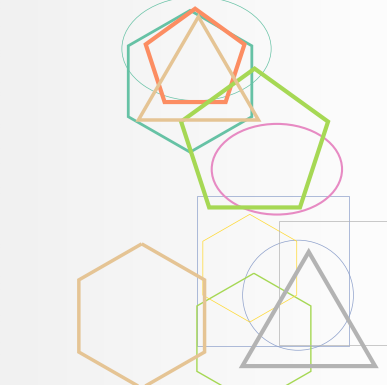[{"shape": "hexagon", "thickness": 2, "radius": 0.92, "center": [0.49, 0.789]}, {"shape": "oval", "thickness": 0.5, "radius": 0.96, "center": [0.507, 0.873]}, {"shape": "pentagon", "thickness": 3, "radius": 0.67, "center": [0.503, 0.843]}, {"shape": "circle", "thickness": 0.5, "radius": 0.71, "center": [0.769, 0.233]}, {"shape": "square", "thickness": 0.5, "radius": 0.98, "center": [0.704, 0.296]}, {"shape": "oval", "thickness": 1.5, "radius": 0.84, "center": [0.715, 0.56]}, {"shape": "hexagon", "thickness": 1, "radius": 0.85, "center": [0.655, 0.12]}, {"shape": "pentagon", "thickness": 3, "radius": 1.0, "center": [0.657, 0.622]}, {"shape": "hexagon", "thickness": 0.5, "radius": 0.7, "center": [0.645, 0.303]}, {"shape": "hexagon", "thickness": 2.5, "radius": 0.94, "center": [0.366, 0.179]}, {"shape": "triangle", "thickness": 2.5, "radius": 0.89, "center": [0.512, 0.778]}, {"shape": "square", "thickness": 0.5, "radius": 0.81, "center": [0.881, 0.265]}, {"shape": "triangle", "thickness": 3, "radius": 0.99, "center": [0.797, 0.148]}]